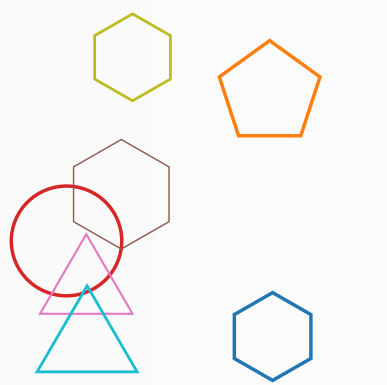[{"shape": "hexagon", "thickness": 2.5, "radius": 0.57, "center": [0.704, 0.126]}, {"shape": "pentagon", "thickness": 2.5, "radius": 0.68, "center": [0.696, 0.758]}, {"shape": "circle", "thickness": 2.5, "radius": 0.71, "center": [0.172, 0.374]}, {"shape": "hexagon", "thickness": 1, "radius": 0.71, "center": [0.313, 0.495]}, {"shape": "triangle", "thickness": 1.5, "radius": 0.69, "center": [0.223, 0.254]}, {"shape": "hexagon", "thickness": 2, "radius": 0.56, "center": [0.342, 0.851]}, {"shape": "triangle", "thickness": 2, "radius": 0.74, "center": [0.225, 0.109]}]